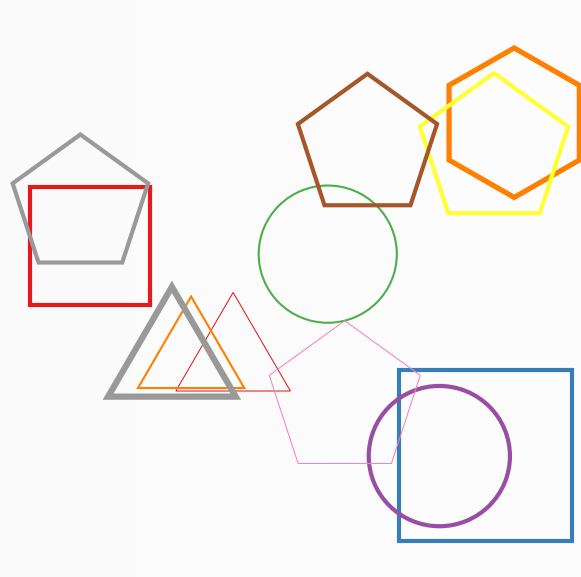[{"shape": "triangle", "thickness": 0.5, "radius": 0.57, "center": [0.401, 0.379]}, {"shape": "square", "thickness": 2, "radius": 0.51, "center": [0.155, 0.573]}, {"shape": "square", "thickness": 2, "radius": 0.74, "center": [0.835, 0.21]}, {"shape": "circle", "thickness": 1, "radius": 0.59, "center": [0.564, 0.559]}, {"shape": "circle", "thickness": 2, "radius": 0.61, "center": [0.756, 0.209]}, {"shape": "triangle", "thickness": 1, "radius": 0.53, "center": [0.329, 0.38]}, {"shape": "hexagon", "thickness": 2.5, "radius": 0.65, "center": [0.885, 0.787]}, {"shape": "pentagon", "thickness": 2, "radius": 0.67, "center": [0.85, 0.739]}, {"shape": "pentagon", "thickness": 2, "radius": 0.63, "center": [0.632, 0.746]}, {"shape": "pentagon", "thickness": 0.5, "radius": 0.68, "center": [0.593, 0.307]}, {"shape": "pentagon", "thickness": 2, "radius": 0.61, "center": [0.138, 0.644]}, {"shape": "triangle", "thickness": 3, "radius": 0.63, "center": [0.296, 0.376]}]